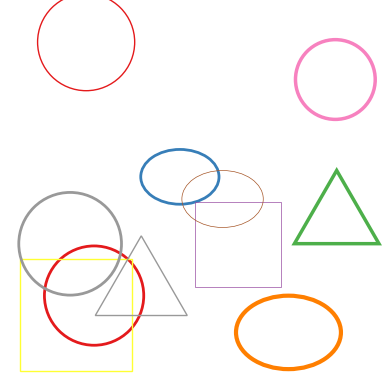[{"shape": "circle", "thickness": 2, "radius": 0.64, "center": [0.244, 0.232]}, {"shape": "circle", "thickness": 1, "radius": 0.63, "center": [0.224, 0.891]}, {"shape": "oval", "thickness": 2, "radius": 0.51, "center": [0.467, 0.541]}, {"shape": "triangle", "thickness": 2.5, "radius": 0.63, "center": [0.875, 0.43]}, {"shape": "square", "thickness": 0.5, "radius": 0.55, "center": [0.618, 0.365]}, {"shape": "oval", "thickness": 3, "radius": 0.68, "center": [0.749, 0.137]}, {"shape": "square", "thickness": 1, "radius": 0.72, "center": [0.198, 0.181]}, {"shape": "oval", "thickness": 0.5, "radius": 0.53, "center": [0.578, 0.483]}, {"shape": "circle", "thickness": 2.5, "radius": 0.52, "center": [0.871, 0.793]}, {"shape": "circle", "thickness": 2, "radius": 0.67, "center": [0.182, 0.367]}, {"shape": "triangle", "thickness": 1, "radius": 0.69, "center": [0.367, 0.249]}]